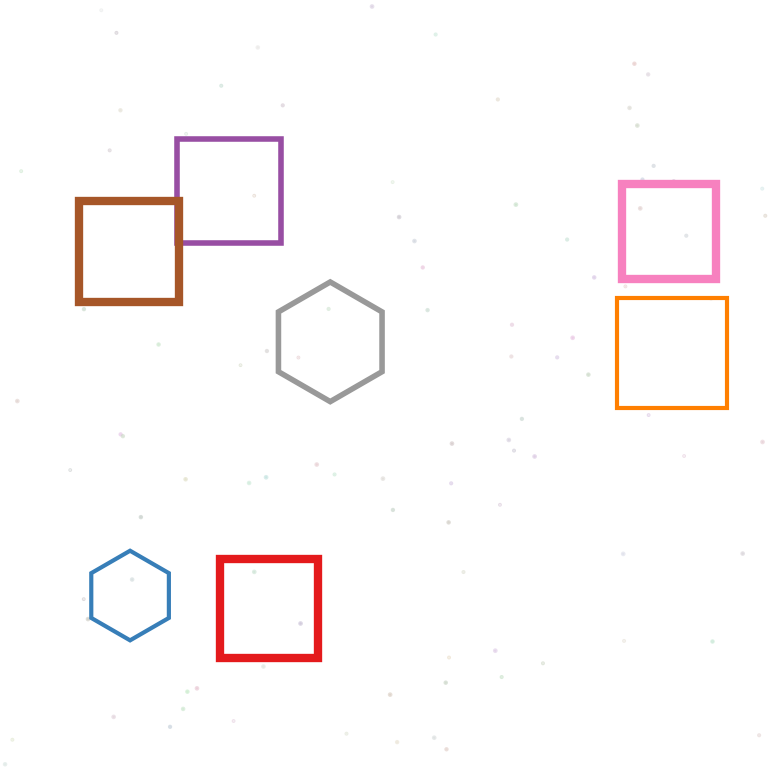[{"shape": "square", "thickness": 3, "radius": 0.32, "center": [0.349, 0.21]}, {"shape": "hexagon", "thickness": 1.5, "radius": 0.29, "center": [0.169, 0.227]}, {"shape": "square", "thickness": 2, "radius": 0.34, "center": [0.298, 0.752]}, {"shape": "square", "thickness": 1.5, "radius": 0.36, "center": [0.873, 0.541]}, {"shape": "square", "thickness": 3, "radius": 0.33, "center": [0.168, 0.673]}, {"shape": "square", "thickness": 3, "radius": 0.31, "center": [0.869, 0.699]}, {"shape": "hexagon", "thickness": 2, "radius": 0.39, "center": [0.429, 0.556]}]